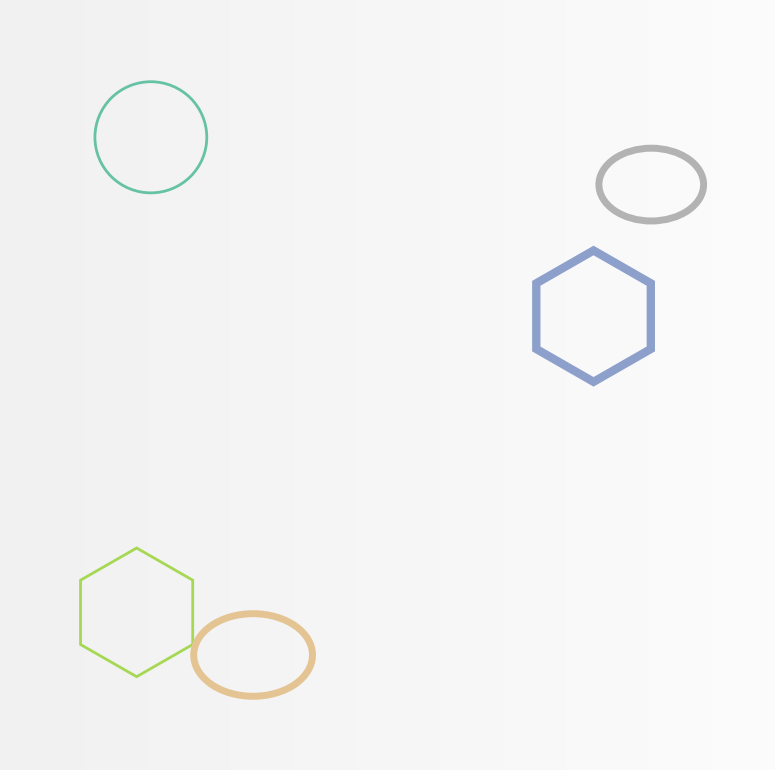[{"shape": "circle", "thickness": 1, "radius": 0.36, "center": [0.195, 0.822]}, {"shape": "hexagon", "thickness": 3, "radius": 0.43, "center": [0.766, 0.589]}, {"shape": "hexagon", "thickness": 1, "radius": 0.42, "center": [0.176, 0.205]}, {"shape": "oval", "thickness": 2.5, "radius": 0.38, "center": [0.327, 0.149]}, {"shape": "oval", "thickness": 2.5, "radius": 0.34, "center": [0.84, 0.76]}]